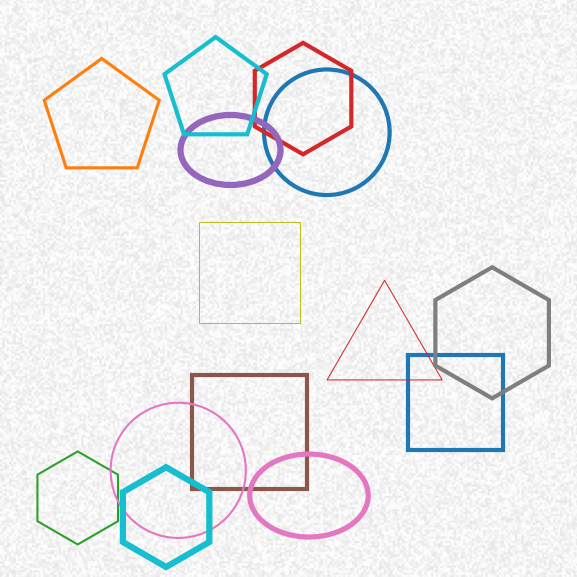[{"shape": "square", "thickness": 2, "radius": 0.41, "center": [0.788, 0.302]}, {"shape": "circle", "thickness": 2, "radius": 0.54, "center": [0.566, 0.77]}, {"shape": "pentagon", "thickness": 1.5, "radius": 0.52, "center": [0.176, 0.793]}, {"shape": "hexagon", "thickness": 1, "radius": 0.4, "center": [0.135, 0.137]}, {"shape": "hexagon", "thickness": 2, "radius": 0.48, "center": [0.525, 0.828]}, {"shape": "triangle", "thickness": 0.5, "radius": 0.57, "center": [0.666, 0.399]}, {"shape": "oval", "thickness": 3, "radius": 0.43, "center": [0.399, 0.739]}, {"shape": "square", "thickness": 2, "radius": 0.49, "center": [0.432, 0.251]}, {"shape": "oval", "thickness": 2.5, "radius": 0.51, "center": [0.535, 0.141]}, {"shape": "circle", "thickness": 1, "radius": 0.59, "center": [0.309, 0.185]}, {"shape": "hexagon", "thickness": 2, "radius": 0.57, "center": [0.852, 0.423]}, {"shape": "square", "thickness": 0.5, "radius": 0.43, "center": [0.432, 0.527]}, {"shape": "hexagon", "thickness": 3, "radius": 0.43, "center": [0.288, 0.104]}, {"shape": "pentagon", "thickness": 2, "radius": 0.47, "center": [0.373, 0.842]}]